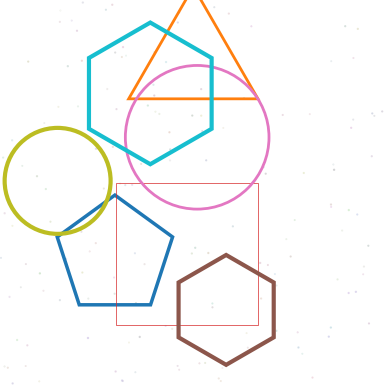[{"shape": "pentagon", "thickness": 2.5, "radius": 0.79, "center": [0.298, 0.336]}, {"shape": "triangle", "thickness": 2, "radius": 0.97, "center": [0.502, 0.84]}, {"shape": "square", "thickness": 0.5, "radius": 0.92, "center": [0.485, 0.34]}, {"shape": "hexagon", "thickness": 3, "radius": 0.71, "center": [0.587, 0.195]}, {"shape": "circle", "thickness": 2, "radius": 0.93, "center": [0.512, 0.643]}, {"shape": "circle", "thickness": 3, "radius": 0.69, "center": [0.15, 0.53]}, {"shape": "hexagon", "thickness": 3, "radius": 0.92, "center": [0.39, 0.757]}]